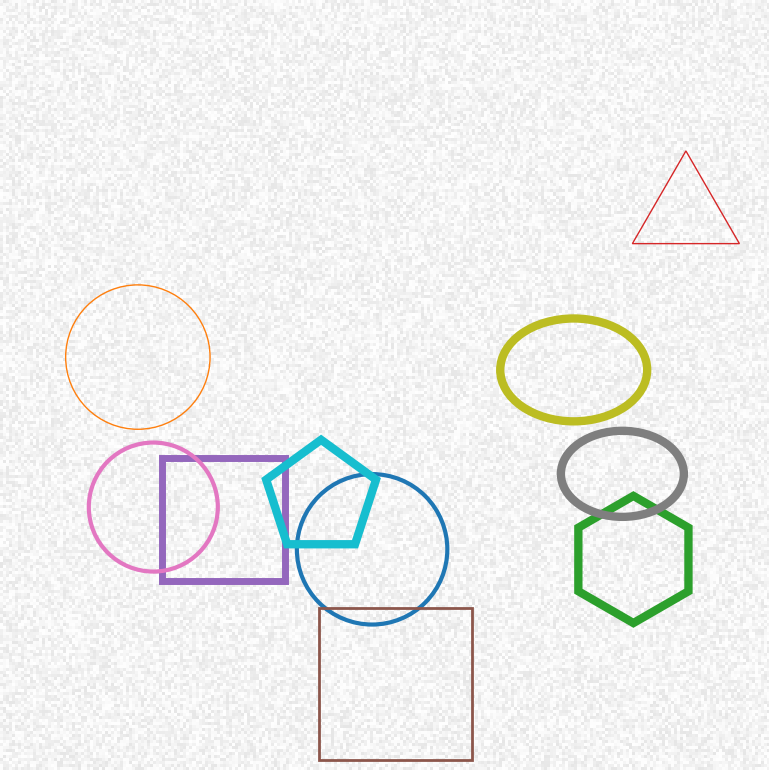[{"shape": "circle", "thickness": 1.5, "radius": 0.49, "center": [0.483, 0.287]}, {"shape": "circle", "thickness": 0.5, "radius": 0.47, "center": [0.179, 0.536]}, {"shape": "hexagon", "thickness": 3, "radius": 0.41, "center": [0.823, 0.273]}, {"shape": "triangle", "thickness": 0.5, "radius": 0.4, "center": [0.891, 0.724]}, {"shape": "square", "thickness": 2.5, "radius": 0.4, "center": [0.29, 0.326]}, {"shape": "square", "thickness": 1, "radius": 0.49, "center": [0.514, 0.111]}, {"shape": "circle", "thickness": 1.5, "radius": 0.42, "center": [0.199, 0.341]}, {"shape": "oval", "thickness": 3, "radius": 0.4, "center": [0.808, 0.385]}, {"shape": "oval", "thickness": 3, "radius": 0.48, "center": [0.745, 0.52]}, {"shape": "pentagon", "thickness": 3, "radius": 0.37, "center": [0.417, 0.354]}]